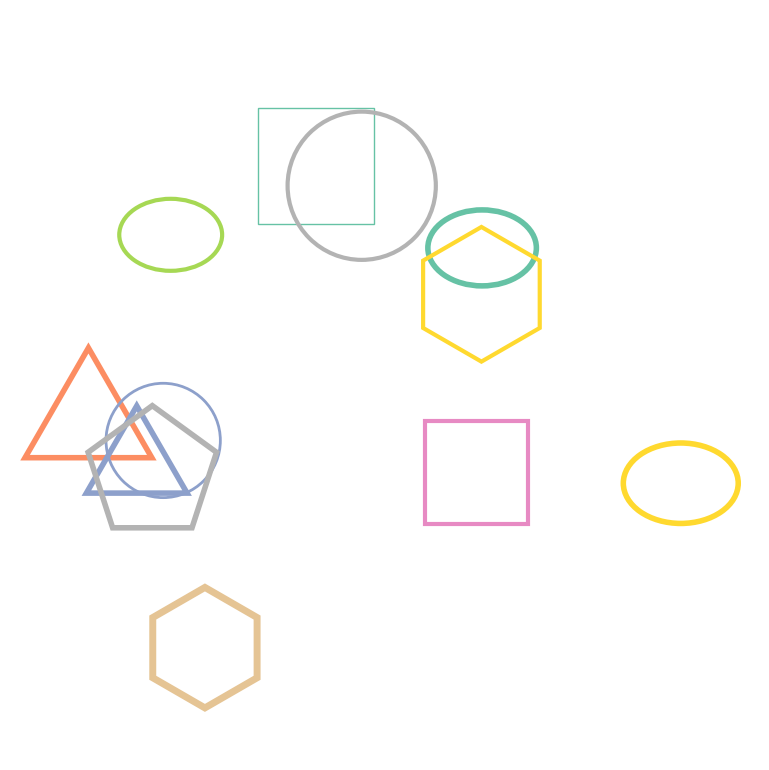[{"shape": "square", "thickness": 0.5, "radius": 0.38, "center": [0.41, 0.785]}, {"shape": "oval", "thickness": 2, "radius": 0.35, "center": [0.626, 0.678]}, {"shape": "triangle", "thickness": 2, "radius": 0.48, "center": [0.115, 0.453]}, {"shape": "triangle", "thickness": 2, "radius": 0.38, "center": [0.178, 0.397]}, {"shape": "circle", "thickness": 1, "radius": 0.37, "center": [0.212, 0.428]}, {"shape": "square", "thickness": 1.5, "radius": 0.34, "center": [0.619, 0.387]}, {"shape": "oval", "thickness": 1.5, "radius": 0.33, "center": [0.222, 0.695]}, {"shape": "oval", "thickness": 2, "radius": 0.37, "center": [0.884, 0.372]}, {"shape": "hexagon", "thickness": 1.5, "radius": 0.44, "center": [0.625, 0.618]}, {"shape": "hexagon", "thickness": 2.5, "radius": 0.39, "center": [0.266, 0.159]}, {"shape": "pentagon", "thickness": 2, "radius": 0.44, "center": [0.198, 0.386]}, {"shape": "circle", "thickness": 1.5, "radius": 0.48, "center": [0.47, 0.759]}]